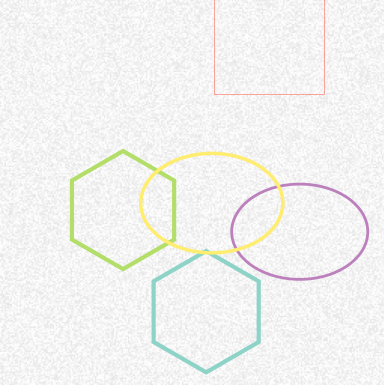[{"shape": "hexagon", "thickness": 3, "radius": 0.79, "center": [0.535, 0.19]}, {"shape": "square", "thickness": 0.5, "radius": 0.71, "center": [0.699, 0.9]}, {"shape": "hexagon", "thickness": 3, "radius": 0.77, "center": [0.32, 0.454]}, {"shape": "oval", "thickness": 2, "radius": 0.88, "center": [0.778, 0.398]}, {"shape": "oval", "thickness": 2.5, "radius": 0.92, "center": [0.55, 0.472]}]